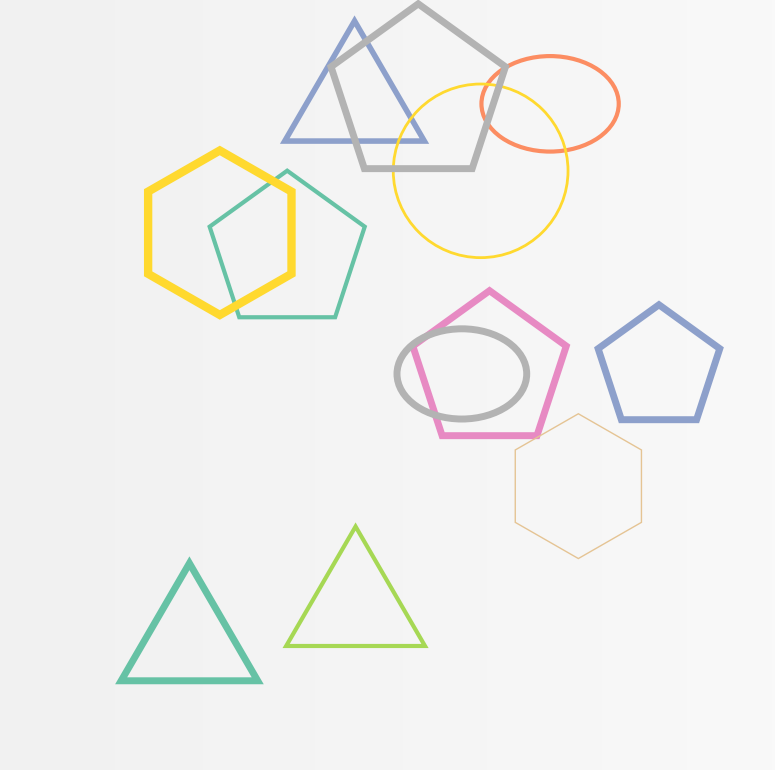[{"shape": "triangle", "thickness": 2.5, "radius": 0.51, "center": [0.244, 0.167]}, {"shape": "pentagon", "thickness": 1.5, "radius": 0.53, "center": [0.371, 0.673]}, {"shape": "oval", "thickness": 1.5, "radius": 0.44, "center": [0.71, 0.865]}, {"shape": "triangle", "thickness": 2, "radius": 0.52, "center": [0.457, 0.869]}, {"shape": "pentagon", "thickness": 2.5, "radius": 0.41, "center": [0.85, 0.522]}, {"shape": "pentagon", "thickness": 2.5, "radius": 0.52, "center": [0.632, 0.518]}, {"shape": "triangle", "thickness": 1.5, "radius": 0.52, "center": [0.459, 0.213]}, {"shape": "circle", "thickness": 1, "radius": 0.56, "center": [0.62, 0.778]}, {"shape": "hexagon", "thickness": 3, "radius": 0.53, "center": [0.284, 0.698]}, {"shape": "hexagon", "thickness": 0.5, "radius": 0.47, "center": [0.746, 0.369]}, {"shape": "pentagon", "thickness": 2.5, "radius": 0.59, "center": [0.54, 0.877]}, {"shape": "oval", "thickness": 2.5, "radius": 0.42, "center": [0.596, 0.514]}]